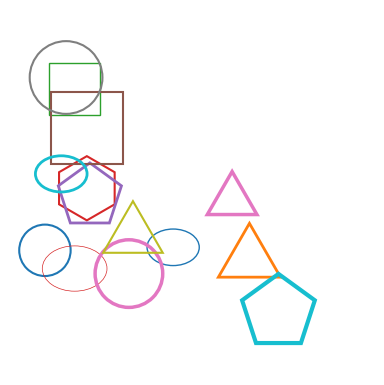[{"shape": "circle", "thickness": 1.5, "radius": 0.33, "center": [0.117, 0.35]}, {"shape": "oval", "thickness": 1, "radius": 0.34, "center": [0.45, 0.358]}, {"shape": "triangle", "thickness": 2, "radius": 0.47, "center": [0.648, 0.327]}, {"shape": "square", "thickness": 1, "radius": 0.33, "center": [0.194, 0.769]}, {"shape": "hexagon", "thickness": 1.5, "radius": 0.42, "center": [0.226, 0.511]}, {"shape": "oval", "thickness": 0.5, "radius": 0.42, "center": [0.194, 0.302]}, {"shape": "pentagon", "thickness": 2, "radius": 0.43, "center": [0.233, 0.491]}, {"shape": "square", "thickness": 1.5, "radius": 0.47, "center": [0.226, 0.667]}, {"shape": "circle", "thickness": 2.5, "radius": 0.44, "center": [0.335, 0.289]}, {"shape": "triangle", "thickness": 2.5, "radius": 0.37, "center": [0.603, 0.48]}, {"shape": "circle", "thickness": 1.5, "radius": 0.47, "center": [0.172, 0.799]}, {"shape": "triangle", "thickness": 1.5, "radius": 0.45, "center": [0.345, 0.388]}, {"shape": "pentagon", "thickness": 3, "radius": 0.5, "center": [0.723, 0.189]}, {"shape": "oval", "thickness": 2, "radius": 0.34, "center": [0.159, 0.548]}]